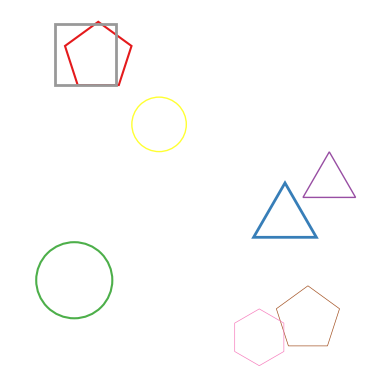[{"shape": "pentagon", "thickness": 1.5, "radius": 0.45, "center": [0.255, 0.853]}, {"shape": "triangle", "thickness": 2, "radius": 0.47, "center": [0.74, 0.431]}, {"shape": "circle", "thickness": 1.5, "radius": 0.49, "center": [0.193, 0.272]}, {"shape": "triangle", "thickness": 1, "radius": 0.39, "center": [0.855, 0.527]}, {"shape": "circle", "thickness": 1, "radius": 0.35, "center": [0.413, 0.677]}, {"shape": "pentagon", "thickness": 0.5, "radius": 0.43, "center": [0.8, 0.171]}, {"shape": "hexagon", "thickness": 0.5, "radius": 0.37, "center": [0.673, 0.124]}, {"shape": "square", "thickness": 2, "radius": 0.39, "center": [0.223, 0.858]}]